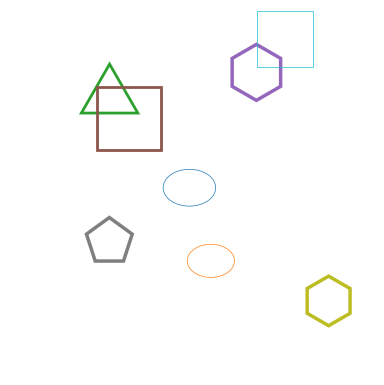[{"shape": "oval", "thickness": 0.5, "radius": 0.34, "center": [0.492, 0.512]}, {"shape": "oval", "thickness": 0.5, "radius": 0.31, "center": [0.548, 0.322]}, {"shape": "triangle", "thickness": 2, "radius": 0.42, "center": [0.285, 0.749]}, {"shape": "hexagon", "thickness": 2.5, "radius": 0.36, "center": [0.666, 0.812]}, {"shape": "square", "thickness": 2, "radius": 0.41, "center": [0.335, 0.692]}, {"shape": "pentagon", "thickness": 2.5, "radius": 0.31, "center": [0.284, 0.373]}, {"shape": "hexagon", "thickness": 2.5, "radius": 0.32, "center": [0.854, 0.218]}, {"shape": "square", "thickness": 0.5, "radius": 0.37, "center": [0.74, 0.899]}]